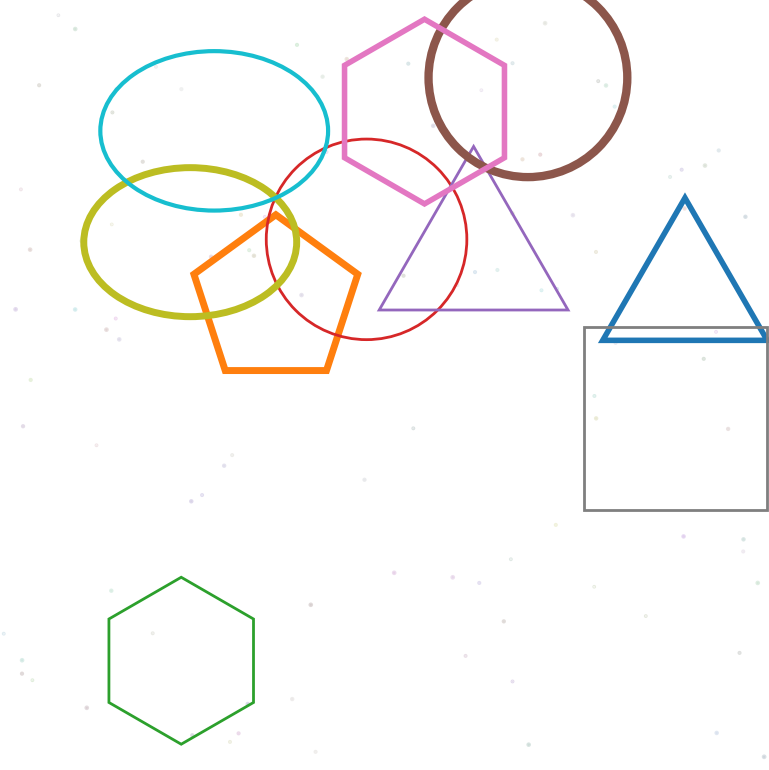[{"shape": "triangle", "thickness": 2, "radius": 0.62, "center": [0.89, 0.62]}, {"shape": "pentagon", "thickness": 2.5, "radius": 0.56, "center": [0.358, 0.609]}, {"shape": "hexagon", "thickness": 1, "radius": 0.54, "center": [0.235, 0.142]}, {"shape": "circle", "thickness": 1, "radius": 0.65, "center": [0.476, 0.689]}, {"shape": "triangle", "thickness": 1, "radius": 0.71, "center": [0.615, 0.668]}, {"shape": "circle", "thickness": 3, "radius": 0.65, "center": [0.686, 0.899]}, {"shape": "hexagon", "thickness": 2, "radius": 0.6, "center": [0.551, 0.855]}, {"shape": "square", "thickness": 1, "radius": 0.6, "center": [0.877, 0.457]}, {"shape": "oval", "thickness": 2.5, "radius": 0.69, "center": [0.247, 0.686]}, {"shape": "oval", "thickness": 1.5, "radius": 0.74, "center": [0.278, 0.83]}]